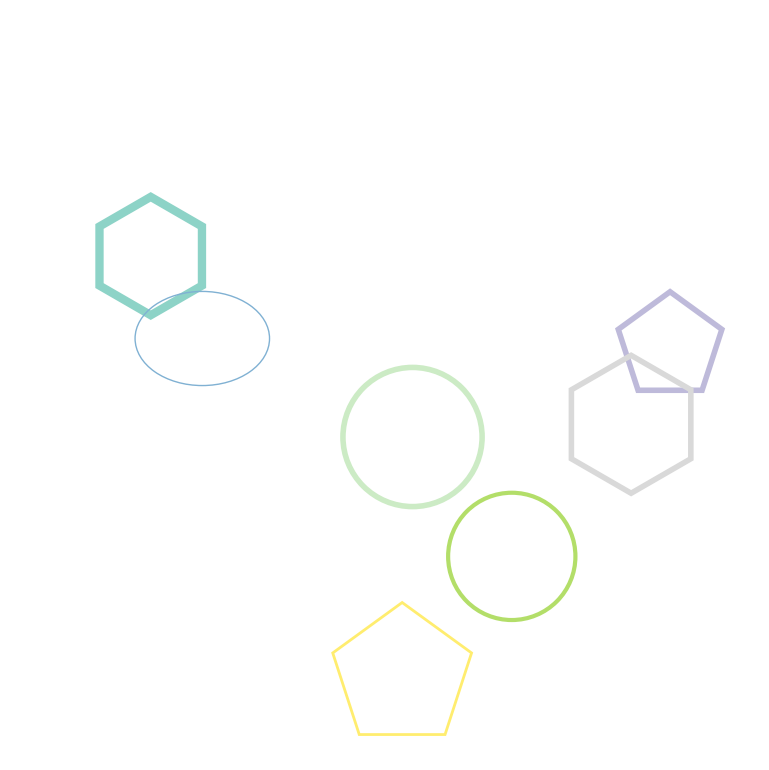[{"shape": "hexagon", "thickness": 3, "radius": 0.38, "center": [0.196, 0.667]}, {"shape": "pentagon", "thickness": 2, "radius": 0.35, "center": [0.87, 0.55]}, {"shape": "oval", "thickness": 0.5, "radius": 0.44, "center": [0.263, 0.56]}, {"shape": "circle", "thickness": 1.5, "radius": 0.41, "center": [0.665, 0.277]}, {"shape": "hexagon", "thickness": 2, "radius": 0.45, "center": [0.82, 0.449]}, {"shape": "circle", "thickness": 2, "radius": 0.45, "center": [0.536, 0.432]}, {"shape": "pentagon", "thickness": 1, "radius": 0.47, "center": [0.522, 0.123]}]